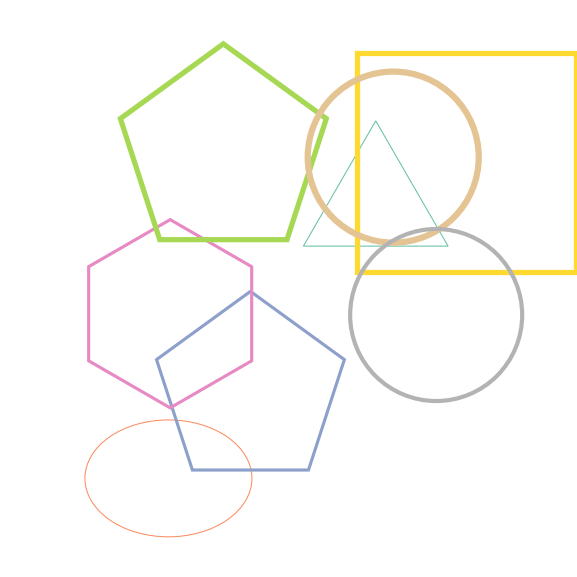[{"shape": "triangle", "thickness": 0.5, "radius": 0.72, "center": [0.651, 0.645]}, {"shape": "oval", "thickness": 0.5, "radius": 0.72, "center": [0.292, 0.171]}, {"shape": "pentagon", "thickness": 1.5, "radius": 0.85, "center": [0.434, 0.324]}, {"shape": "hexagon", "thickness": 1.5, "radius": 0.81, "center": [0.295, 0.456]}, {"shape": "pentagon", "thickness": 2.5, "radius": 0.94, "center": [0.387, 0.736]}, {"shape": "square", "thickness": 2.5, "radius": 0.95, "center": [0.807, 0.717]}, {"shape": "circle", "thickness": 3, "radius": 0.74, "center": [0.681, 0.727]}, {"shape": "circle", "thickness": 2, "radius": 0.74, "center": [0.755, 0.454]}]